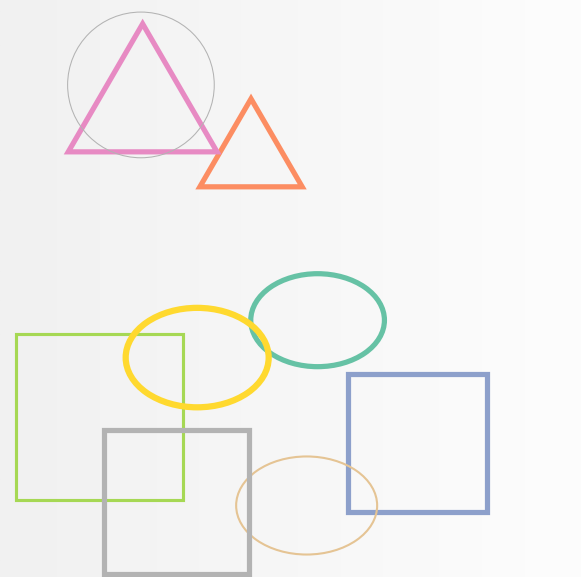[{"shape": "oval", "thickness": 2.5, "radius": 0.57, "center": [0.546, 0.445]}, {"shape": "triangle", "thickness": 2.5, "radius": 0.51, "center": [0.432, 0.726]}, {"shape": "square", "thickness": 2.5, "radius": 0.6, "center": [0.719, 0.233]}, {"shape": "triangle", "thickness": 2.5, "radius": 0.74, "center": [0.245, 0.81]}, {"shape": "square", "thickness": 1.5, "radius": 0.72, "center": [0.171, 0.277]}, {"shape": "oval", "thickness": 3, "radius": 0.62, "center": [0.339, 0.38]}, {"shape": "oval", "thickness": 1, "radius": 0.61, "center": [0.528, 0.124]}, {"shape": "circle", "thickness": 0.5, "radius": 0.63, "center": [0.242, 0.852]}, {"shape": "square", "thickness": 2.5, "radius": 0.62, "center": [0.304, 0.13]}]